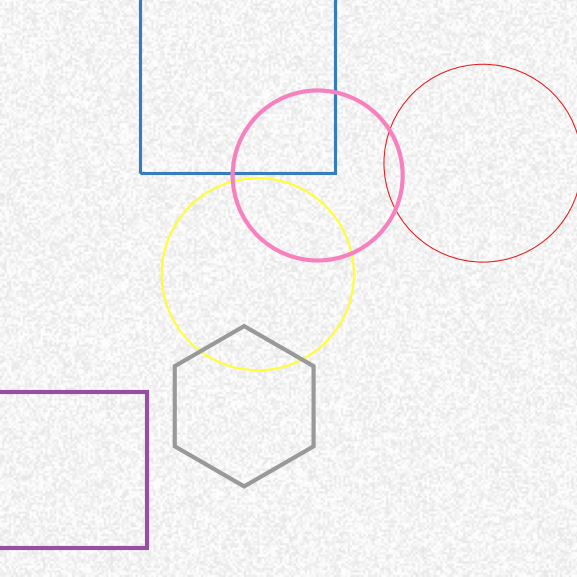[{"shape": "circle", "thickness": 0.5, "radius": 0.86, "center": [0.836, 0.717]}, {"shape": "square", "thickness": 1.5, "radius": 0.84, "center": [0.411, 0.869]}, {"shape": "square", "thickness": 2, "radius": 0.68, "center": [0.119, 0.185]}, {"shape": "circle", "thickness": 1, "radius": 0.83, "center": [0.446, 0.524]}, {"shape": "circle", "thickness": 2, "radius": 0.74, "center": [0.55, 0.695]}, {"shape": "hexagon", "thickness": 2, "radius": 0.69, "center": [0.423, 0.296]}]